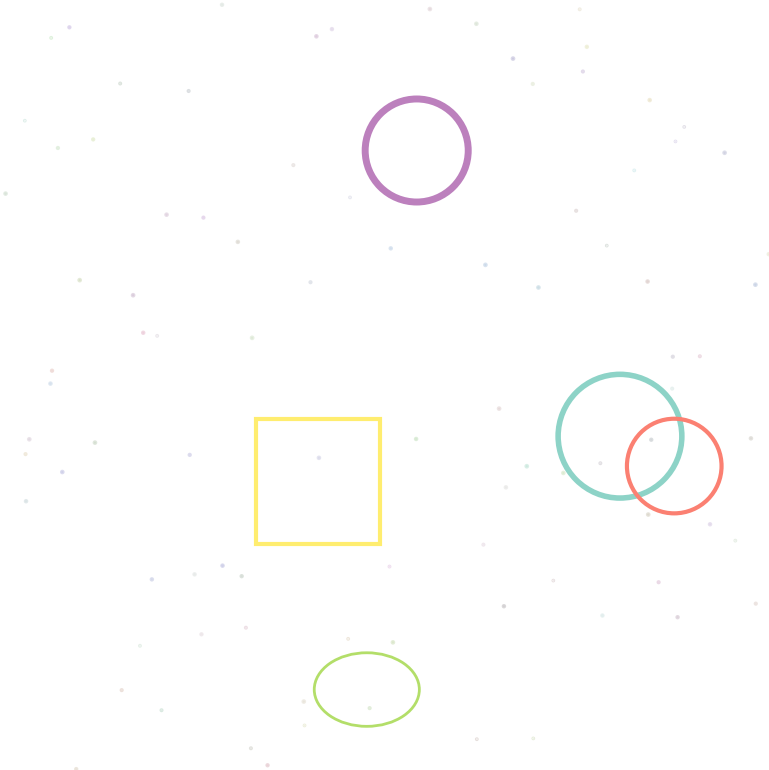[{"shape": "circle", "thickness": 2, "radius": 0.4, "center": [0.805, 0.434]}, {"shape": "circle", "thickness": 1.5, "radius": 0.31, "center": [0.876, 0.395]}, {"shape": "oval", "thickness": 1, "radius": 0.34, "center": [0.476, 0.104]}, {"shape": "circle", "thickness": 2.5, "radius": 0.33, "center": [0.541, 0.805]}, {"shape": "square", "thickness": 1.5, "radius": 0.4, "center": [0.413, 0.375]}]